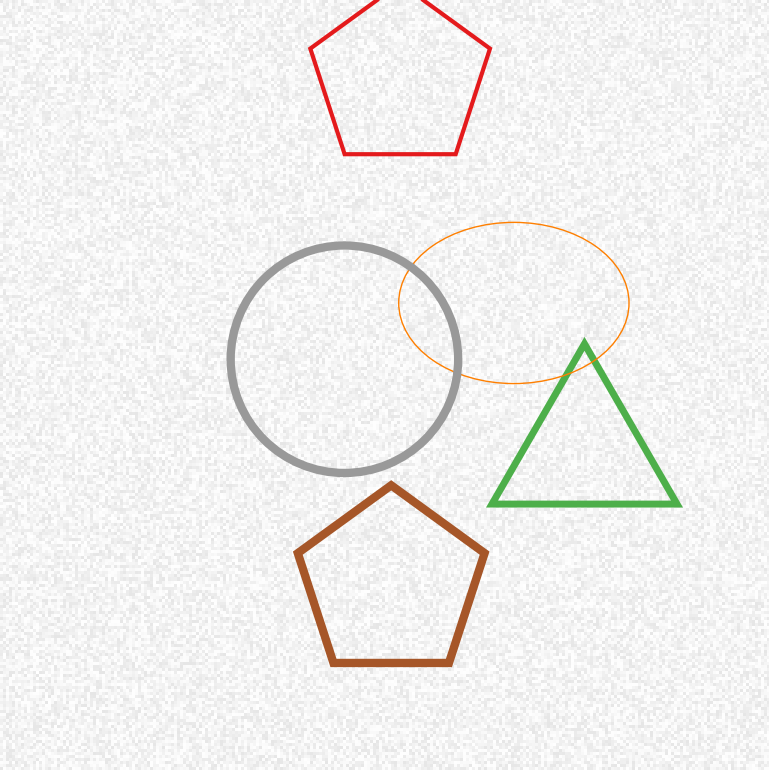[{"shape": "pentagon", "thickness": 1.5, "radius": 0.61, "center": [0.52, 0.899]}, {"shape": "triangle", "thickness": 2.5, "radius": 0.69, "center": [0.759, 0.415]}, {"shape": "oval", "thickness": 0.5, "radius": 0.75, "center": [0.667, 0.607]}, {"shape": "pentagon", "thickness": 3, "radius": 0.64, "center": [0.508, 0.242]}, {"shape": "circle", "thickness": 3, "radius": 0.74, "center": [0.447, 0.533]}]